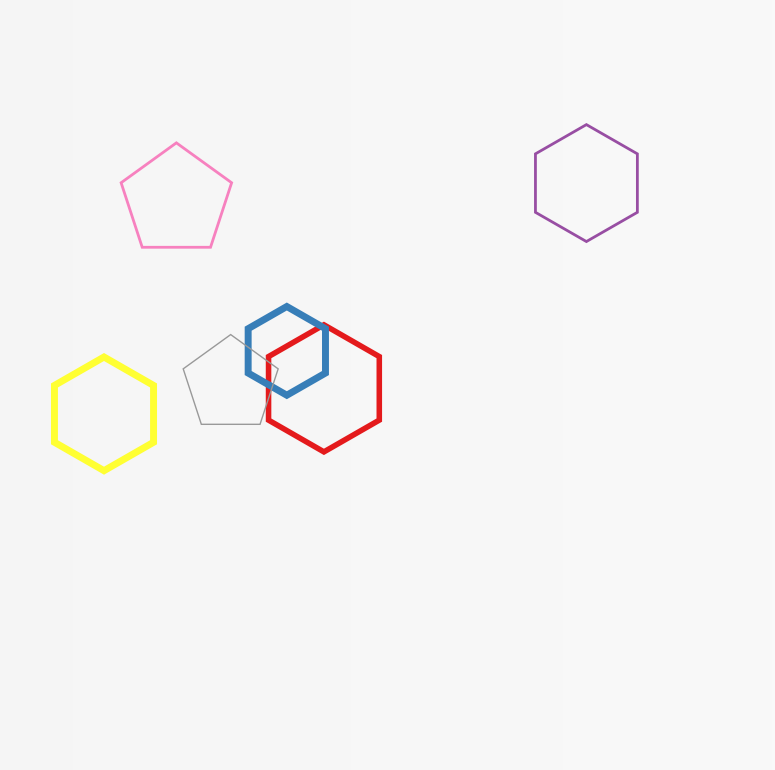[{"shape": "hexagon", "thickness": 2, "radius": 0.41, "center": [0.418, 0.496]}, {"shape": "hexagon", "thickness": 2.5, "radius": 0.29, "center": [0.37, 0.544]}, {"shape": "hexagon", "thickness": 1, "radius": 0.38, "center": [0.757, 0.762]}, {"shape": "hexagon", "thickness": 2.5, "radius": 0.37, "center": [0.134, 0.463]}, {"shape": "pentagon", "thickness": 1, "radius": 0.37, "center": [0.228, 0.74]}, {"shape": "pentagon", "thickness": 0.5, "radius": 0.32, "center": [0.298, 0.501]}]